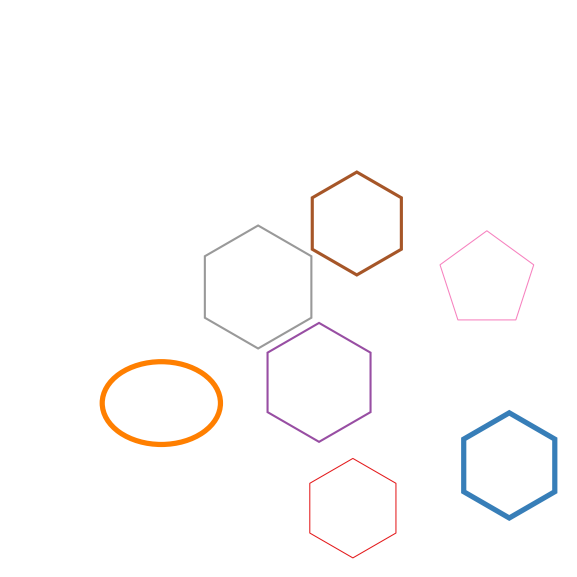[{"shape": "hexagon", "thickness": 0.5, "radius": 0.43, "center": [0.611, 0.119]}, {"shape": "hexagon", "thickness": 2.5, "radius": 0.46, "center": [0.882, 0.193]}, {"shape": "hexagon", "thickness": 1, "radius": 0.51, "center": [0.552, 0.337]}, {"shape": "oval", "thickness": 2.5, "radius": 0.51, "center": [0.279, 0.301]}, {"shape": "hexagon", "thickness": 1.5, "radius": 0.45, "center": [0.618, 0.612]}, {"shape": "pentagon", "thickness": 0.5, "radius": 0.43, "center": [0.843, 0.514]}, {"shape": "hexagon", "thickness": 1, "radius": 0.53, "center": [0.447, 0.502]}]